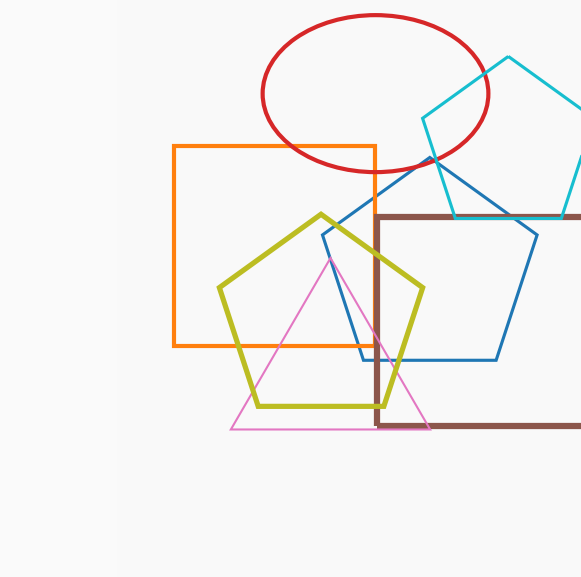[{"shape": "pentagon", "thickness": 1.5, "radius": 0.97, "center": [0.739, 0.532]}, {"shape": "square", "thickness": 2, "radius": 0.87, "center": [0.472, 0.573]}, {"shape": "oval", "thickness": 2, "radius": 0.97, "center": [0.646, 0.837]}, {"shape": "square", "thickness": 3, "radius": 0.91, "center": [0.83, 0.443]}, {"shape": "triangle", "thickness": 1, "radius": 0.99, "center": [0.569, 0.354]}, {"shape": "pentagon", "thickness": 2.5, "radius": 0.92, "center": [0.552, 0.444]}, {"shape": "pentagon", "thickness": 1.5, "radius": 0.78, "center": [0.875, 0.746]}]